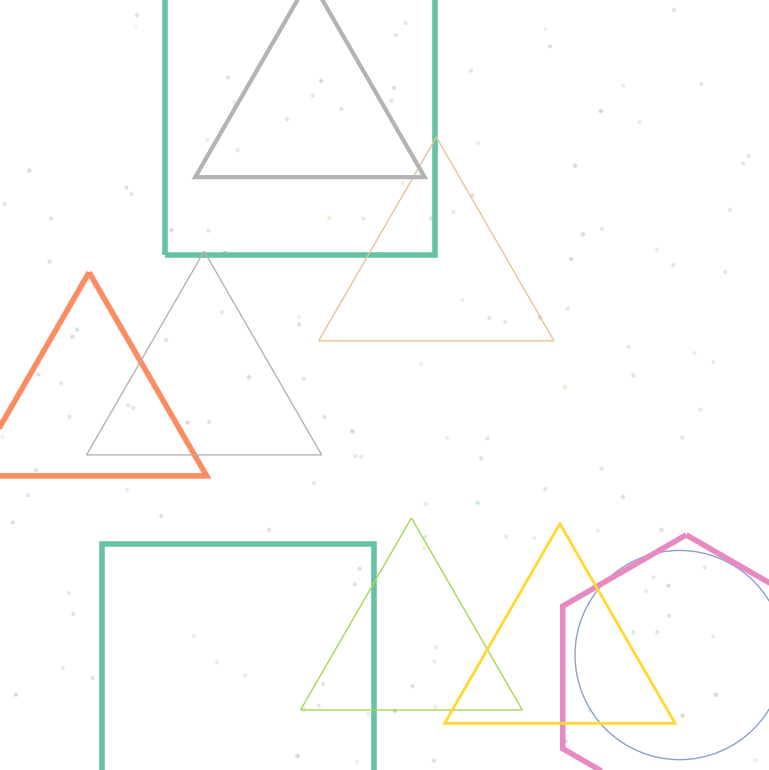[{"shape": "square", "thickness": 2, "radius": 0.88, "center": [0.31, 0.117]}, {"shape": "square", "thickness": 2, "radius": 0.87, "center": [0.389, 0.844]}, {"shape": "triangle", "thickness": 2, "radius": 0.88, "center": [0.116, 0.47]}, {"shape": "circle", "thickness": 0.5, "radius": 0.68, "center": [0.883, 0.149]}, {"shape": "hexagon", "thickness": 2, "radius": 0.93, "center": [0.891, 0.12]}, {"shape": "triangle", "thickness": 0.5, "radius": 0.83, "center": [0.534, 0.161]}, {"shape": "triangle", "thickness": 1, "radius": 0.86, "center": [0.727, 0.147]}, {"shape": "triangle", "thickness": 0.5, "radius": 0.88, "center": [0.567, 0.646]}, {"shape": "triangle", "thickness": 1.5, "radius": 0.86, "center": [0.403, 0.856]}, {"shape": "triangle", "thickness": 0.5, "radius": 0.88, "center": [0.265, 0.497]}]